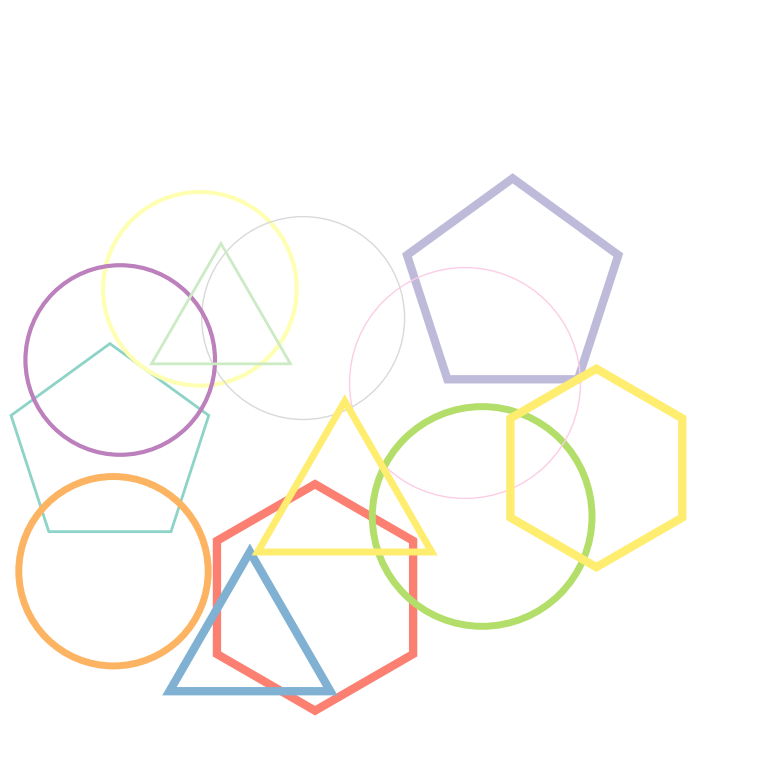[{"shape": "pentagon", "thickness": 1, "radius": 0.67, "center": [0.143, 0.419]}, {"shape": "circle", "thickness": 1.5, "radius": 0.63, "center": [0.26, 0.625]}, {"shape": "pentagon", "thickness": 3, "radius": 0.72, "center": [0.666, 0.624]}, {"shape": "hexagon", "thickness": 3, "radius": 0.74, "center": [0.409, 0.224]}, {"shape": "triangle", "thickness": 3, "radius": 0.6, "center": [0.325, 0.163]}, {"shape": "circle", "thickness": 2.5, "radius": 0.61, "center": [0.147, 0.258]}, {"shape": "circle", "thickness": 2.5, "radius": 0.71, "center": [0.626, 0.329]}, {"shape": "circle", "thickness": 0.5, "radius": 0.75, "center": [0.604, 0.503]}, {"shape": "circle", "thickness": 0.5, "radius": 0.66, "center": [0.394, 0.587]}, {"shape": "circle", "thickness": 1.5, "radius": 0.62, "center": [0.156, 0.532]}, {"shape": "triangle", "thickness": 1, "radius": 0.52, "center": [0.287, 0.58]}, {"shape": "triangle", "thickness": 2.5, "radius": 0.65, "center": [0.448, 0.348]}, {"shape": "hexagon", "thickness": 3, "radius": 0.64, "center": [0.774, 0.392]}]